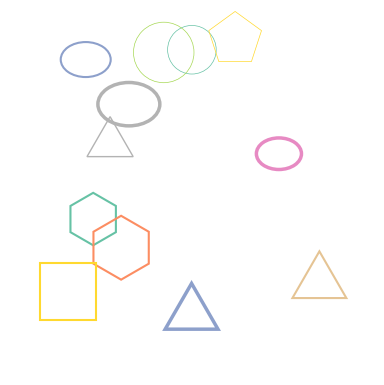[{"shape": "hexagon", "thickness": 1.5, "radius": 0.34, "center": [0.242, 0.431]}, {"shape": "circle", "thickness": 0.5, "radius": 0.32, "center": [0.498, 0.871]}, {"shape": "hexagon", "thickness": 1.5, "radius": 0.41, "center": [0.315, 0.357]}, {"shape": "triangle", "thickness": 2.5, "radius": 0.4, "center": [0.498, 0.185]}, {"shape": "oval", "thickness": 1.5, "radius": 0.32, "center": [0.223, 0.845]}, {"shape": "oval", "thickness": 2.5, "radius": 0.29, "center": [0.724, 0.601]}, {"shape": "circle", "thickness": 0.5, "radius": 0.39, "center": [0.425, 0.864]}, {"shape": "pentagon", "thickness": 0.5, "radius": 0.36, "center": [0.611, 0.898]}, {"shape": "square", "thickness": 1.5, "radius": 0.36, "center": [0.176, 0.243]}, {"shape": "triangle", "thickness": 1.5, "radius": 0.4, "center": [0.83, 0.266]}, {"shape": "triangle", "thickness": 1, "radius": 0.35, "center": [0.286, 0.628]}, {"shape": "oval", "thickness": 2.5, "radius": 0.4, "center": [0.335, 0.729]}]